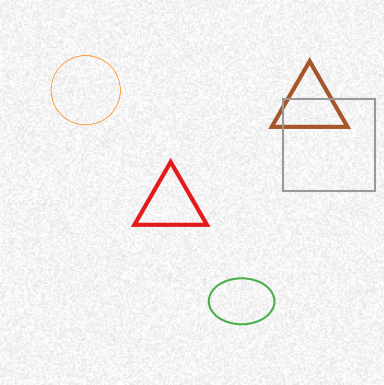[{"shape": "triangle", "thickness": 3, "radius": 0.54, "center": [0.443, 0.47]}, {"shape": "oval", "thickness": 1.5, "radius": 0.43, "center": [0.628, 0.217]}, {"shape": "circle", "thickness": 0.5, "radius": 0.45, "center": [0.223, 0.766]}, {"shape": "triangle", "thickness": 3, "radius": 0.57, "center": [0.804, 0.727]}, {"shape": "square", "thickness": 1.5, "radius": 0.6, "center": [0.855, 0.623]}]